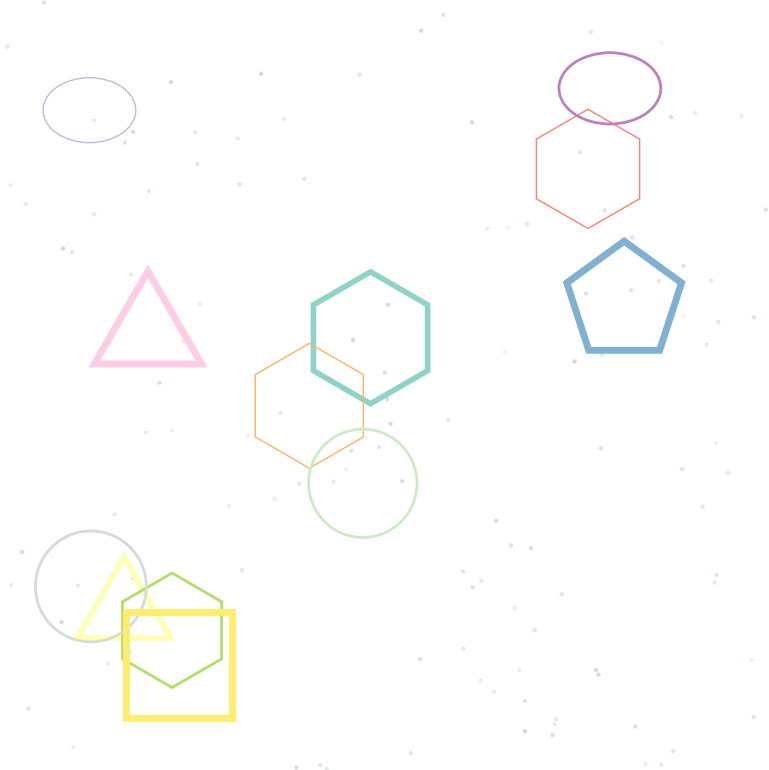[{"shape": "hexagon", "thickness": 2, "radius": 0.43, "center": [0.481, 0.561]}, {"shape": "triangle", "thickness": 2, "radius": 0.35, "center": [0.161, 0.206]}, {"shape": "oval", "thickness": 0.5, "radius": 0.3, "center": [0.116, 0.857]}, {"shape": "hexagon", "thickness": 0.5, "radius": 0.39, "center": [0.764, 0.781]}, {"shape": "pentagon", "thickness": 2.5, "radius": 0.39, "center": [0.811, 0.608]}, {"shape": "hexagon", "thickness": 0.5, "radius": 0.41, "center": [0.402, 0.473]}, {"shape": "hexagon", "thickness": 1, "radius": 0.37, "center": [0.224, 0.181]}, {"shape": "triangle", "thickness": 2.5, "radius": 0.4, "center": [0.192, 0.567]}, {"shape": "circle", "thickness": 1, "radius": 0.36, "center": [0.118, 0.238]}, {"shape": "oval", "thickness": 1, "radius": 0.33, "center": [0.792, 0.885]}, {"shape": "circle", "thickness": 1, "radius": 0.35, "center": [0.471, 0.372]}, {"shape": "square", "thickness": 2.5, "radius": 0.34, "center": [0.233, 0.137]}]